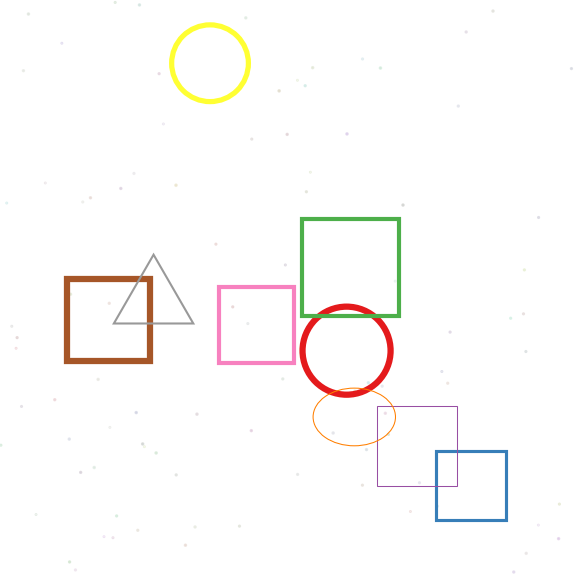[{"shape": "circle", "thickness": 3, "radius": 0.38, "center": [0.6, 0.392]}, {"shape": "square", "thickness": 1.5, "radius": 0.3, "center": [0.815, 0.159]}, {"shape": "square", "thickness": 2, "radius": 0.42, "center": [0.607, 0.536]}, {"shape": "square", "thickness": 0.5, "radius": 0.34, "center": [0.722, 0.227]}, {"shape": "oval", "thickness": 0.5, "radius": 0.36, "center": [0.613, 0.277]}, {"shape": "circle", "thickness": 2.5, "radius": 0.33, "center": [0.364, 0.89]}, {"shape": "square", "thickness": 3, "radius": 0.36, "center": [0.188, 0.445]}, {"shape": "square", "thickness": 2, "radius": 0.33, "center": [0.445, 0.436]}, {"shape": "triangle", "thickness": 1, "radius": 0.4, "center": [0.266, 0.479]}]